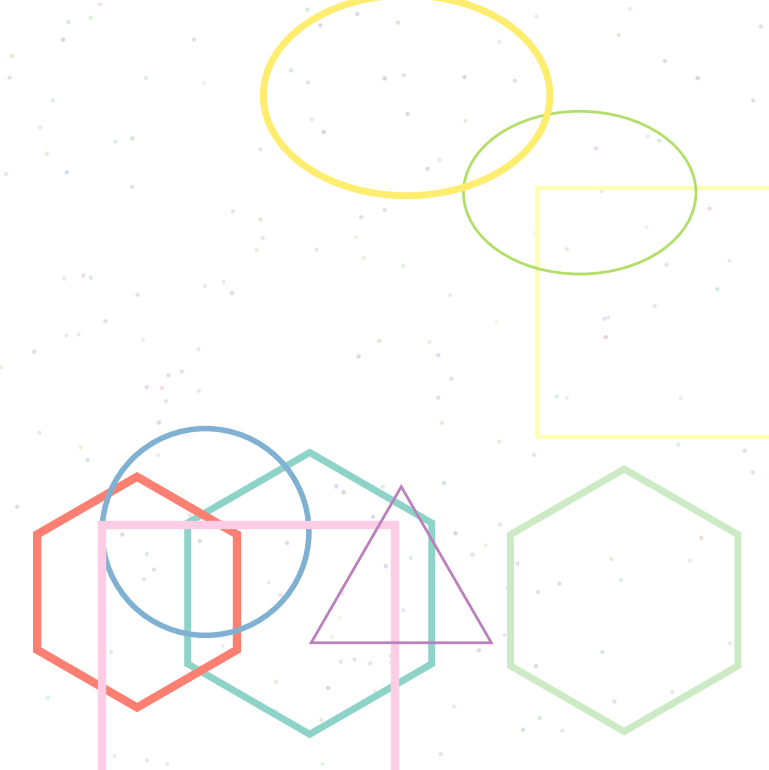[{"shape": "hexagon", "thickness": 2.5, "radius": 0.91, "center": [0.402, 0.229]}, {"shape": "square", "thickness": 1.5, "radius": 0.81, "center": [0.859, 0.594]}, {"shape": "hexagon", "thickness": 3, "radius": 0.75, "center": [0.178, 0.231]}, {"shape": "circle", "thickness": 2, "radius": 0.67, "center": [0.267, 0.309]}, {"shape": "oval", "thickness": 1, "radius": 0.75, "center": [0.753, 0.75]}, {"shape": "square", "thickness": 3, "radius": 0.95, "center": [0.323, 0.127]}, {"shape": "triangle", "thickness": 1, "radius": 0.68, "center": [0.521, 0.233]}, {"shape": "hexagon", "thickness": 2.5, "radius": 0.85, "center": [0.811, 0.22]}, {"shape": "oval", "thickness": 2.5, "radius": 0.93, "center": [0.528, 0.876]}]